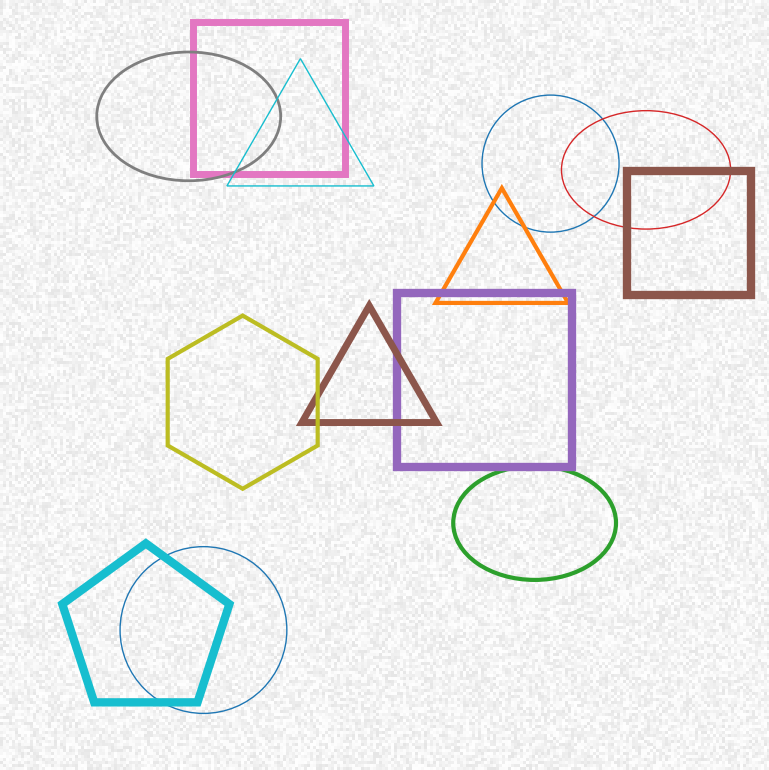[{"shape": "circle", "thickness": 0.5, "radius": 0.44, "center": [0.715, 0.788]}, {"shape": "circle", "thickness": 0.5, "radius": 0.54, "center": [0.264, 0.182]}, {"shape": "triangle", "thickness": 1.5, "radius": 0.5, "center": [0.652, 0.656]}, {"shape": "oval", "thickness": 1.5, "radius": 0.53, "center": [0.694, 0.321]}, {"shape": "oval", "thickness": 0.5, "radius": 0.55, "center": [0.839, 0.779]}, {"shape": "square", "thickness": 3, "radius": 0.57, "center": [0.629, 0.506]}, {"shape": "square", "thickness": 3, "radius": 0.4, "center": [0.894, 0.697]}, {"shape": "triangle", "thickness": 2.5, "radius": 0.51, "center": [0.48, 0.502]}, {"shape": "square", "thickness": 2.5, "radius": 0.49, "center": [0.349, 0.873]}, {"shape": "oval", "thickness": 1, "radius": 0.6, "center": [0.245, 0.849]}, {"shape": "hexagon", "thickness": 1.5, "radius": 0.56, "center": [0.315, 0.478]}, {"shape": "pentagon", "thickness": 3, "radius": 0.57, "center": [0.189, 0.18]}, {"shape": "triangle", "thickness": 0.5, "radius": 0.55, "center": [0.39, 0.814]}]